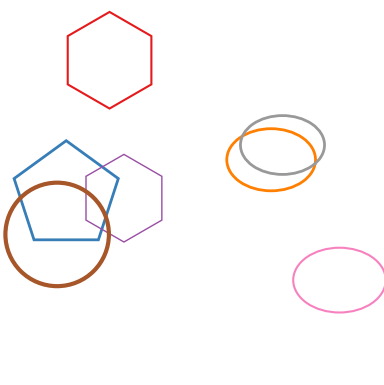[{"shape": "hexagon", "thickness": 1.5, "radius": 0.63, "center": [0.285, 0.844]}, {"shape": "pentagon", "thickness": 2, "radius": 0.71, "center": [0.172, 0.492]}, {"shape": "hexagon", "thickness": 1, "radius": 0.57, "center": [0.322, 0.485]}, {"shape": "oval", "thickness": 2, "radius": 0.58, "center": [0.704, 0.585]}, {"shape": "circle", "thickness": 3, "radius": 0.67, "center": [0.148, 0.391]}, {"shape": "oval", "thickness": 1.5, "radius": 0.6, "center": [0.882, 0.272]}, {"shape": "oval", "thickness": 2, "radius": 0.55, "center": [0.734, 0.623]}]